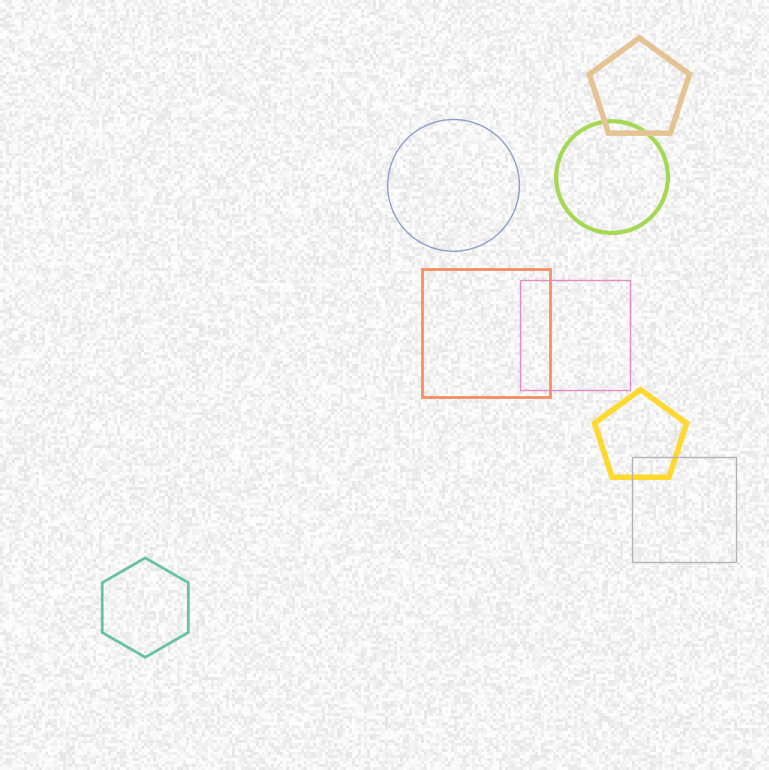[{"shape": "hexagon", "thickness": 1, "radius": 0.32, "center": [0.189, 0.211]}, {"shape": "square", "thickness": 1, "radius": 0.42, "center": [0.631, 0.567]}, {"shape": "circle", "thickness": 0.5, "radius": 0.43, "center": [0.589, 0.759]}, {"shape": "square", "thickness": 0.5, "radius": 0.36, "center": [0.747, 0.565]}, {"shape": "circle", "thickness": 1.5, "radius": 0.36, "center": [0.795, 0.77]}, {"shape": "pentagon", "thickness": 2, "radius": 0.31, "center": [0.832, 0.431]}, {"shape": "pentagon", "thickness": 2, "radius": 0.34, "center": [0.83, 0.882]}, {"shape": "square", "thickness": 0.5, "radius": 0.34, "center": [0.888, 0.339]}]